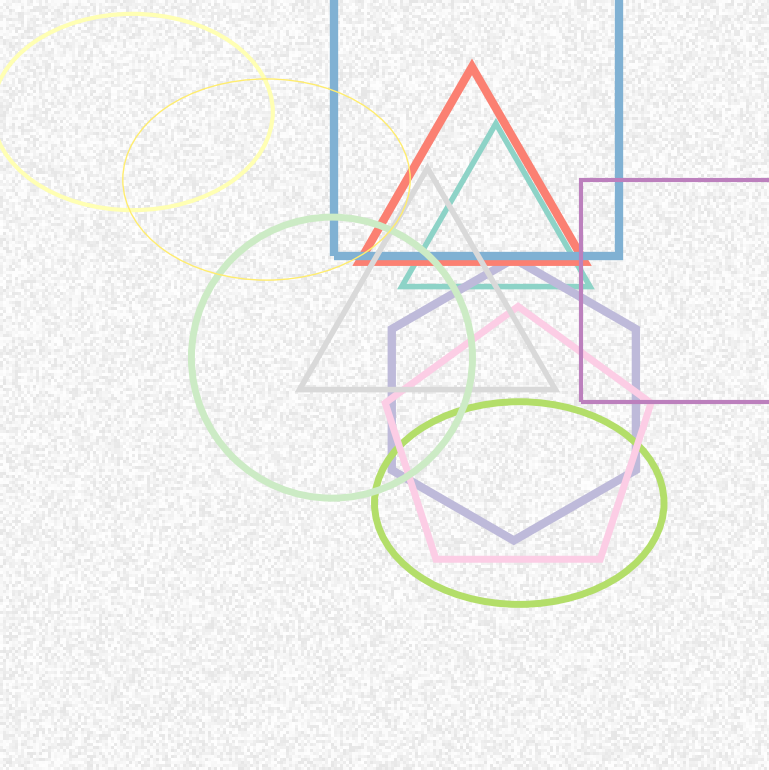[{"shape": "triangle", "thickness": 2, "radius": 0.71, "center": [0.644, 0.698]}, {"shape": "oval", "thickness": 1.5, "radius": 0.91, "center": [0.172, 0.855]}, {"shape": "hexagon", "thickness": 3, "radius": 0.92, "center": [0.667, 0.481]}, {"shape": "triangle", "thickness": 3, "radius": 0.84, "center": [0.613, 0.744]}, {"shape": "square", "thickness": 3, "radius": 0.93, "center": [0.619, 0.852]}, {"shape": "oval", "thickness": 2.5, "radius": 0.94, "center": [0.674, 0.347]}, {"shape": "pentagon", "thickness": 2.5, "radius": 0.91, "center": [0.673, 0.421]}, {"shape": "triangle", "thickness": 2, "radius": 0.96, "center": [0.555, 0.59]}, {"shape": "square", "thickness": 1.5, "radius": 0.72, "center": [0.898, 0.622]}, {"shape": "circle", "thickness": 2.5, "radius": 0.91, "center": [0.431, 0.536]}, {"shape": "oval", "thickness": 0.5, "radius": 0.93, "center": [0.346, 0.767]}]